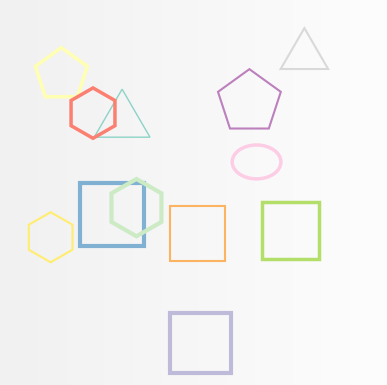[{"shape": "triangle", "thickness": 1, "radius": 0.42, "center": [0.315, 0.685]}, {"shape": "pentagon", "thickness": 2.5, "radius": 0.35, "center": [0.158, 0.806]}, {"shape": "square", "thickness": 3, "radius": 0.39, "center": [0.518, 0.11]}, {"shape": "hexagon", "thickness": 2.5, "radius": 0.33, "center": [0.24, 0.706]}, {"shape": "square", "thickness": 3, "radius": 0.41, "center": [0.289, 0.443]}, {"shape": "square", "thickness": 1.5, "radius": 0.35, "center": [0.51, 0.394]}, {"shape": "square", "thickness": 2.5, "radius": 0.37, "center": [0.75, 0.401]}, {"shape": "oval", "thickness": 2.5, "radius": 0.31, "center": [0.662, 0.579]}, {"shape": "triangle", "thickness": 1.5, "radius": 0.35, "center": [0.786, 0.856]}, {"shape": "pentagon", "thickness": 1.5, "radius": 0.43, "center": [0.644, 0.735]}, {"shape": "hexagon", "thickness": 3, "radius": 0.37, "center": [0.352, 0.461]}, {"shape": "hexagon", "thickness": 1.5, "radius": 0.33, "center": [0.131, 0.384]}]